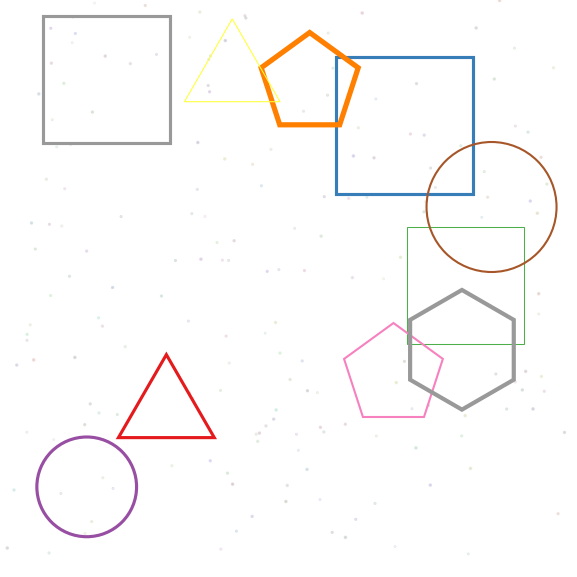[{"shape": "triangle", "thickness": 1.5, "radius": 0.48, "center": [0.288, 0.289]}, {"shape": "square", "thickness": 1.5, "radius": 0.59, "center": [0.7, 0.782]}, {"shape": "square", "thickness": 0.5, "radius": 0.51, "center": [0.806, 0.505]}, {"shape": "circle", "thickness": 1.5, "radius": 0.43, "center": [0.15, 0.156]}, {"shape": "pentagon", "thickness": 2.5, "radius": 0.44, "center": [0.536, 0.854]}, {"shape": "triangle", "thickness": 0.5, "radius": 0.48, "center": [0.402, 0.871]}, {"shape": "circle", "thickness": 1, "radius": 0.56, "center": [0.851, 0.641]}, {"shape": "pentagon", "thickness": 1, "radius": 0.45, "center": [0.681, 0.35]}, {"shape": "hexagon", "thickness": 2, "radius": 0.52, "center": [0.8, 0.393]}, {"shape": "square", "thickness": 1.5, "radius": 0.55, "center": [0.185, 0.862]}]